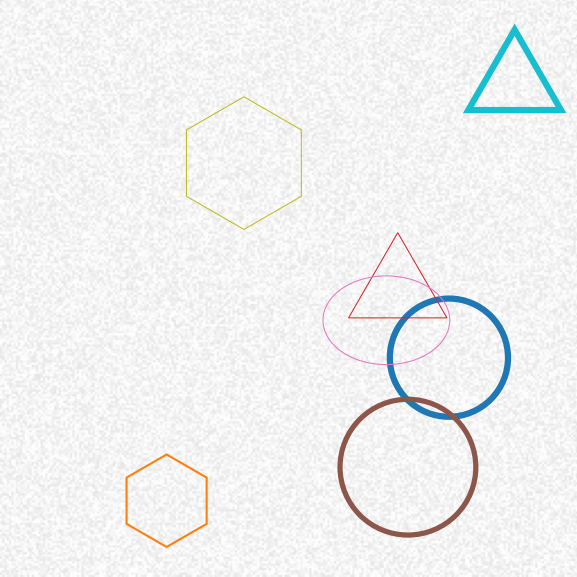[{"shape": "circle", "thickness": 3, "radius": 0.51, "center": [0.777, 0.38]}, {"shape": "hexagon", "thickness": 1, "radius": 0.4, "center": [0.288, 0.132]}, {"shape": "triangle", "thickness": 0.5, "radius": 0.49, "center": [0.689, 0.498]}, {"shape": "circle", "thickness": 2.5, "radius": 0.59, "center": [0.706, 0.19]}, {"shape": "oval", "thickness": 0.5, "radius": 0.55, "center": [0.669, 0.445]}, {"shape": "hexagon", "thickness": 0.5, "radius": 0.57, "center": [0.422, 0.717]}, {"shape": "triangle", "thickness": 3, "radius": 0.46, "center": [0.891, 0.855]}]